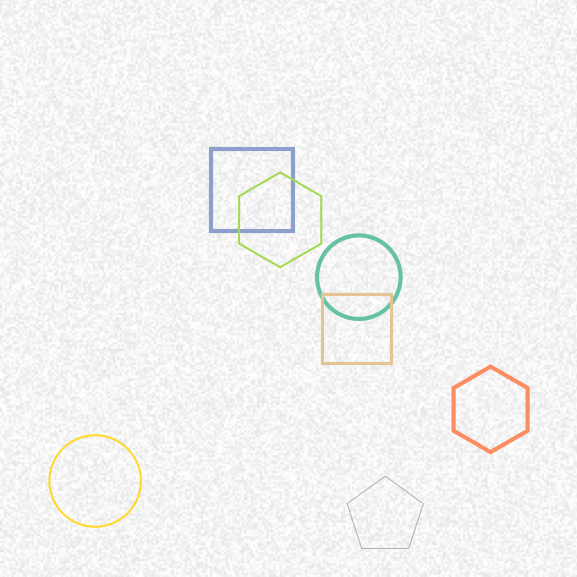[{"shape": "circle", "thickness": 2, "radius": 0.36, "center": [0.621, 0.519]}, {"shape": "hexagon", "thickness": 2, "radius": 0.37, "center": [0.85, 0.29]}, {"shape": "square", "thickness": 2, "radius": 0.35, "center": [0.436, 0.669]}, {"shape": "hexagon", "thickness": 1, "radius": 0.41, "center": [0.485, 0.618]}, {"shape": "circle", "thickness": 1, "radius": 0.4, "center": [0.165, 0.166]}, {"shape": "square", "thickness": 1.5, "radius": 0.3, "center": [0.617, 0.431]}, {"shape": "pentagon", "thickness": 0.5, "radius": 0.35, "center": [0.667, 0.105]}]